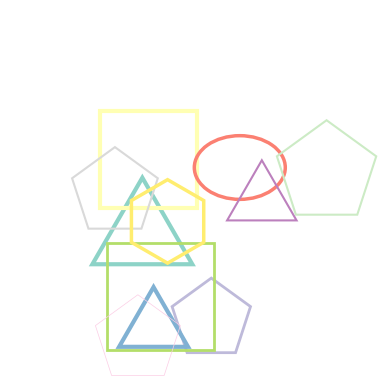[{"shape": "triangle", "thickness": 3, "radius": 0.75, "center": [0.37, 0.389]}, {"shape": "square", "thickness": 3, "radius": 0.63, "center": [0.385, 0.587]}, {"shape": "pentagon", "thickness": 2, "radius": 0.54, "center": [0.549, 0.171]}, {"shape": "oval", "thickness": 2.5, "radius": 0.59, "center": [0.623, 0.565]}, {"shape": "triangle", "thickness": 3, "radius": 0.52, "center": [0.399, 0.151]}, {"shape": "square", "thickness": 2, "radius": 0.69, "center": [0.418, 0.229]}, {"shape": "pentagon", "thickness": 0.5, "radius": 0.58, "center": [0.358, 0.118]}, {"shape": "pentagon", "thickness": 1.5, "radius": 0.59, "center": [0.299, 0.501]}, {"shape": "triangle", "thickness": 1.5, "radius": 0.52, "center": [0.68, 0.48]}, {"shape": "pentagon", "thickness": 1.5, "radius": 0.68, "center": [0.848, 0.552]}, {"shape": "hexagon", "thickness": 2.5, "radius": 0.54, "center": [0.435, 0.425]}]